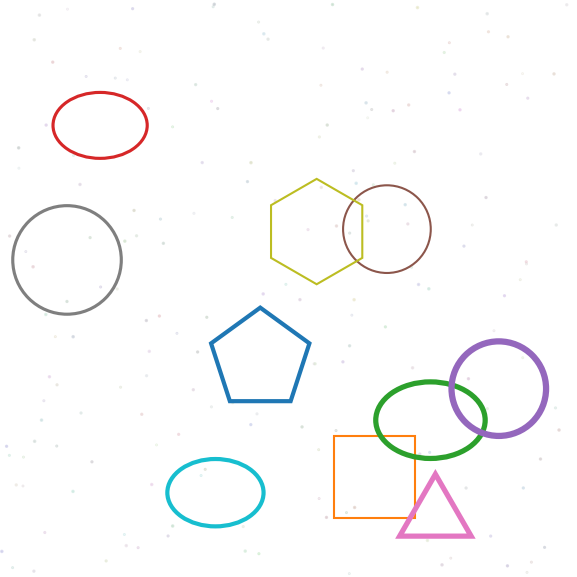[{"shape": "pentagon", "thickness": 2, "radius": 0.45, "center": [0.451, 0.377]}, {"shape": "square", "thickness": 1, "radius": 0.35, "center": [0.649, 0.173]}, {"shape": "oval", "thickness": 2.5, "radius": 0.47, "center": [0.745, 0.272]}, {"shape": "oval", "thickness": 1.5, "radius": 0.41, "center": [0.173, 0.782]}, {"shape": "circle", "thickness": 3, "radius": 0.41, "center": [0.864, 0.326]}, {"shape": "circle", "thickness": 1, "radius": 0.38, "center": [0.67, 0.602]}, {"shape": "triangle", "thickness": 2.5, "radius": 0.36, "center": [0.754, 0.107]}, {"shape": "circle", "thickness": 1.5, "radius": 0.47, "center": [0.116, 0.549]}, {"shape": "hexagon", "thickness": 1, "radius": 0.46, "center": [0.548, 0.598]}, {"shape": "oval", "thickness": 2, "radius": 0.42, "center": [0.373, 0.146]}]